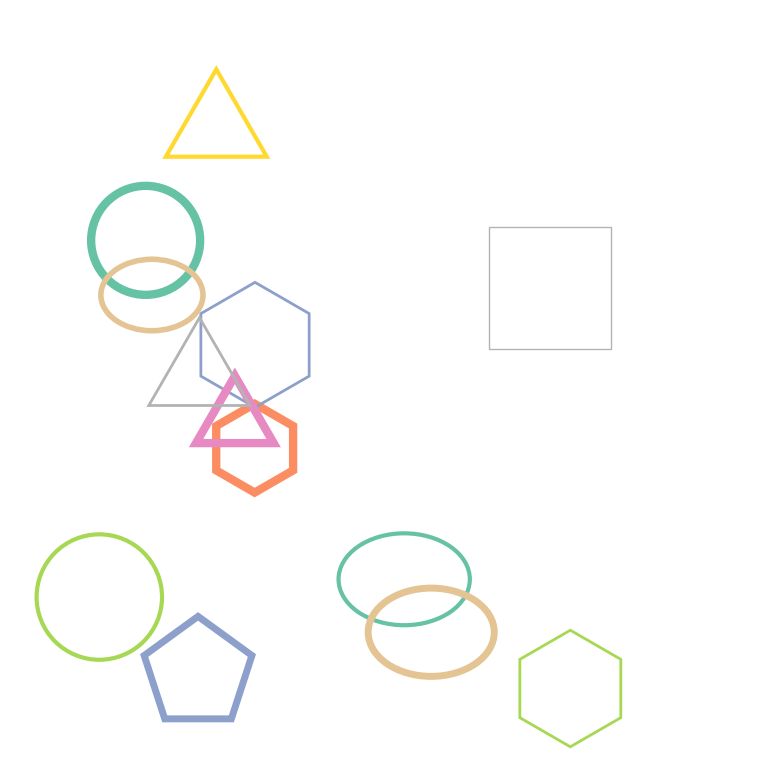[{"shape": "oval", "thickness": 1.5, "radius": 0.43, "center": [0.525, 0.248]}, {"shape": "circle", "thickness": 3, "radius": 0.35, "center": [0.189, 0.688]}, {"shape": "hexagon", "thickness": 3, "radius": 0.29, "center": [0.331, 0.418]}, {"shape": "hexagon", "thickness": 1, "radius": 0.41, "center": [0.331, 0.552]}, {"shape": "pentagon", "thickness": 2.5, "radius": 0.37, "center": [0.257, 0.126]}, {"shape": "triangle", "thickness": 3, "radius": 0.29, "center": [0.305, 0.454]}, {"shape": "circle", "thickness": 1.5, "radius": 0.41, "center": [0.129, 0.225]}, {"shape": "hexagon", "thickness": 1, "radius": 0.38, "center": [0.741, 0.106]}, {"shape": "triangle", "thickness": 1.5, "radius": 0.38, "center": [0.281, 0.834]}, {"shape": "oval", "thickness": 2.5, "radius": 0.41, "center": [0.56, 0.179]}, {"shape": "oval", "thickness": 2, "radius": 0.33, "center": [0.197, 0.617]}, {"shape": "triangle", "thickness": 1, "radius": 0.38, "center": [0.259, 0.511]}, {"shape": "square", "thickness": 0.5, "radius": 0.4, "center": [0.714, 0.626]}]